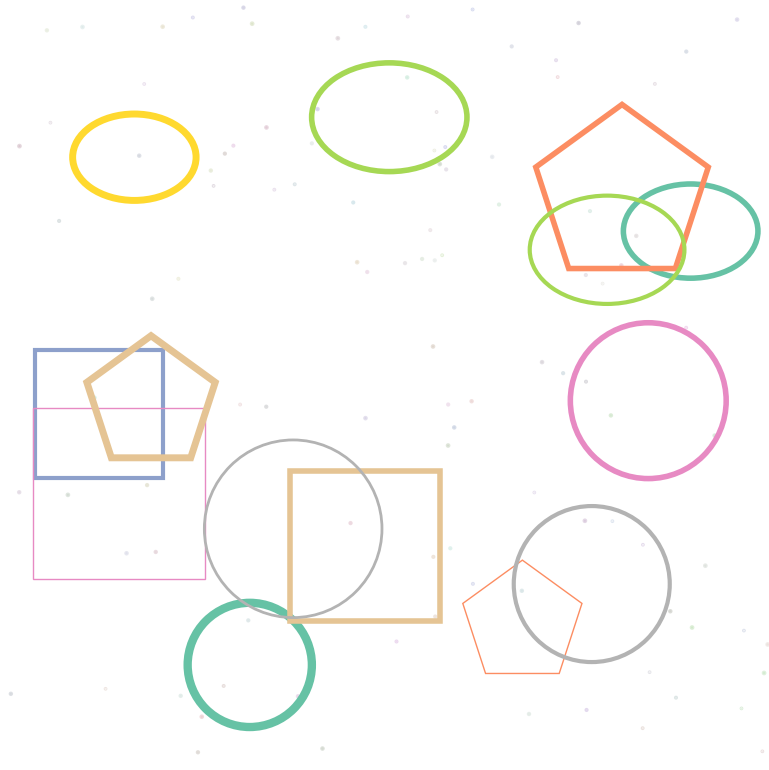[{"shape": "circle", "thickness": 3, "radius": 0.4, "center": [0.324, 0.136]}, {"shape": "oval", "thickness": 2, "radius": 0.44, "center": [0.897, 0.7]}, {"shape": "pentagon", "thickness": 0.5, "radius": 0.41, "center": [0.678, 0.191]}, {"shape": "pentagon", "thickness": 2, "radius": 0.59, "center": [0.808, 0.747]}, {"shape": "square", "thickness": 1.5, "radius": 0.42, "center": [0.129, 0.462]}, {"shape": "circle", "thickness": 2, "radius": 0.51, "center": [0.842, 0.48]}, {"shape": "square", "thickness": 0.5, "radius": 0.56, "center": [0.155, 0.359]}, {"shape": "oval", "thickness": 1.5, "radius": 0.5, "center": [0.788, 0.676]}, {"shape": "oval", "thickness": 2, "radius": 0.5, "center": [0.506, 0.848]}, {"shape": "oval", "thickness": 2.5, "radius": 0.4, "center": [0.174, 0.796]}, {"shape": "pentagon", "thickness": 2.5, "radius": 0.44, "center": [0.196, 0.476]}, {"shape": "square", "thickness": 2, "radius": 0.49, "center": [0.474, 0.291]}, {"shape": "circle", "thickness": 1.5, "radius": 0.51, "center": [0.769, 0.241]}, {"shape": "circle", "thickness": 1, "radius": 0.58, "center": [0.381, 0.313]}]